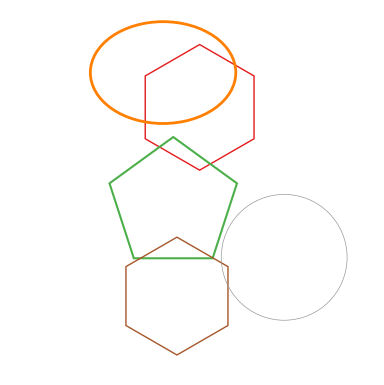[{"shape": "hexagon", "thickness": 1, "radius": 0.82, "center": [0.519, 0.721]}, {"shape": "pentagon", "thickness": 1.5, "radius": 0.87, "center": [0.45, 0.47]}, {"shape": "oval", "thickness": 2, "radius": 0.94, "center": [0.424, 0.811]}, {"shape": "hexagon", "thickness": 1, "radius": 0.76, "center": [0.46, 0.231]}, {"shape": "circle", "thickness": 0.5, "radius": 0.82, "center": [0.738, 0.332]}]